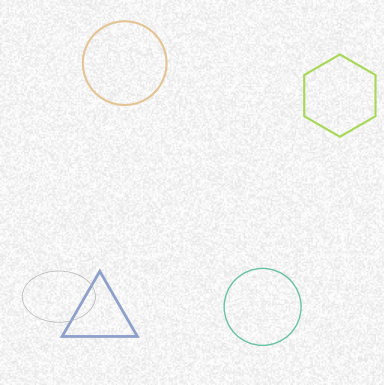[{"shape": "circle", "thickness": 1, "radius": 0.5, "center": [0.682, 0.203]}, {"shape": "triangle", "thickness": 2, "radius": 0.56, "center": [0.259, 0.182]}, {"shape": "hexagon", "thickness": 1.5, "radius": 0.53, "center": [0.883, 0.752]}, {"shape": "circle", "thickness": 1.5, "radius": 0.54, "center": [0.324, 0.836]}, {"shape": "oval", "thickness": 0.5, "radius": 0.48, "center": [0.153, 0.23]}]